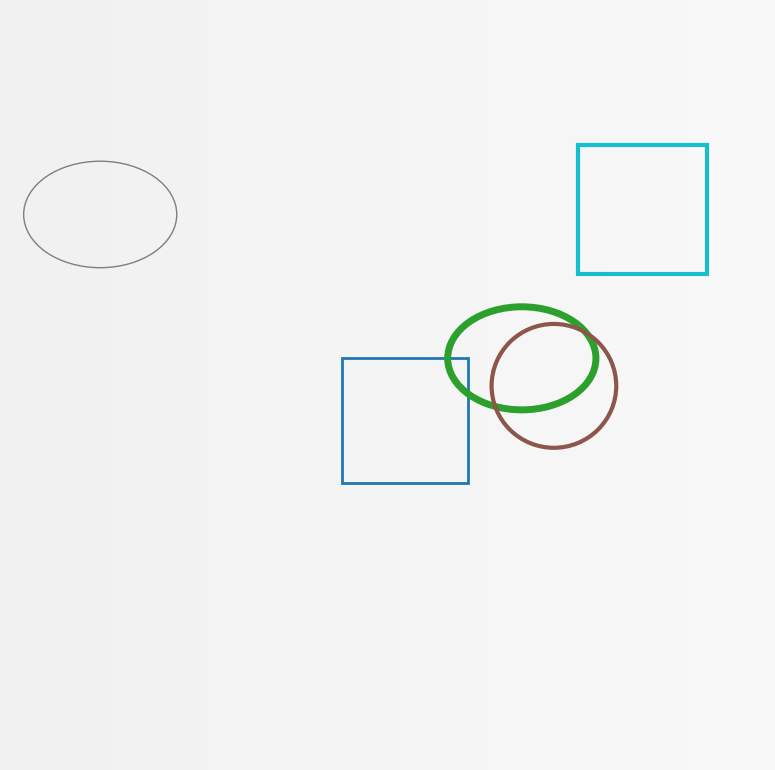[{"shape": "square", "thickness": 1, "radius": 0.41, "center": [0.522, 0.454]}, {"shape": "oval", "thickness": 2.5, "radius": 0.48, "center": [0.673, 0.535]}, {"shape": "circle", "thickness": 1.5, "radius": 0.4, "center": [0.715, 0.499]}, {"shape": "oval", "thickness": 0.5, "radius": 0.49, "center": [0.129, 0.721]}, {"shape": "square", "thickness": 1.5, "radius": 0.42, "center": [0.829, 0.728]}]